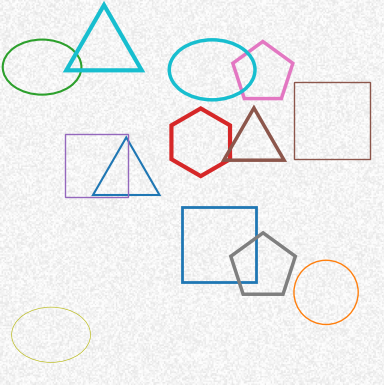[{"shape": "square", "thickness": 2, "radius": 0.49, "center": [0.569, 0.364]}, {"shape": "triangle", "thickness": 1.5, "radius": 0.5, "center": [0.328, 0.543]}, {"shape": "circle", "thickness": 1, "radius": 0.42, "center": [0.847, 0.241]}, {"shape": "oval", "thickness": 1.5, "radius": 0.51, "center": [0.109, 0.826]}, {"shape": "hexagon", "thickness": 3, "radius": 0.44, "center": [0.521, 0.63]}, {"shape": "square", "thickness": 1, "radius": 0.41, "center": [0.25, 0.57]}, {"shape": "triangle", "thickness": 2.5, "radius": 0.45, "center": [0.66, 0.629]}, {"shape": "square", "thickness": 1, "radius": 0.5, "center": [0.863, 0.687]}, {"shape": "pentagon", "thickness": 2.5, "radius": 0.41, "center": [0.683, 0.81]}, {"shape": "pentagon", "thickness": 2.5, "radius": 0.44, "center": [0.683, 0.307]}, {"shape": "oval", "thickness": 0.5, "radius": 0.51, "center": [0.133, 0.13]}, {"shape": "oval", "thickness": 2.5, "radius": 0.56, "center": [0.551, 0.819]}, {"shape": "triangle", "thickness": 3, "radius": 0.56, "center": [0.27, 0.874]}]